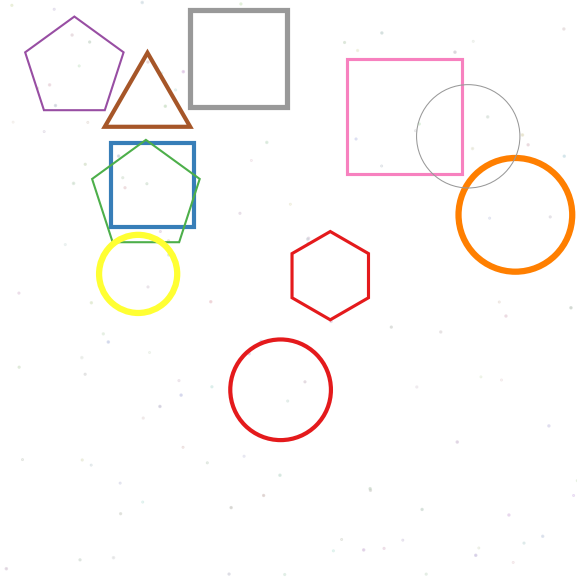[{"shape": "hexagon", "thickness": 1.5, "radius": 0.38, "center": [0.572, 0.522]}, {"shape": "circle", "thickness": 2, "radius": 0.44, "center": [0.486, 0.324]}, {"shape": "square", "thickness": 2, "radius": 0.36, "center": [0.264, 0.679]}, {"shape": "pentagon", "thickness": 1, "radius": 0.49, "center": [0.253, 0.659]}, {"shape": "pentagon", "thickness": 1, "radius": 0.45, "center": [0.129, 0.881]}, {"shape": "circle", "thickness": 3, "radius": 0.49, "center": [0.892, 0.627]}, {"shape": "circle", "thickness": 3, "radius": 0.34, "center": [0.239, 0.525]}, {"shape": "triangle", "thickness": 2, "radius": 0.43, "center": [0.255, 0.822]}, {"shape": "square", "thickness": 1.5, "radius": 0.5, "center": [0.7, 0.797]}, {"shape": "circle", "thickness": 0.5, "radius": 0.45, "center": [0.811, 0.763]}, {"shape": "square", "thickness": 2.5, "radius": 0.42, "center": [0.413, 0.898]}]